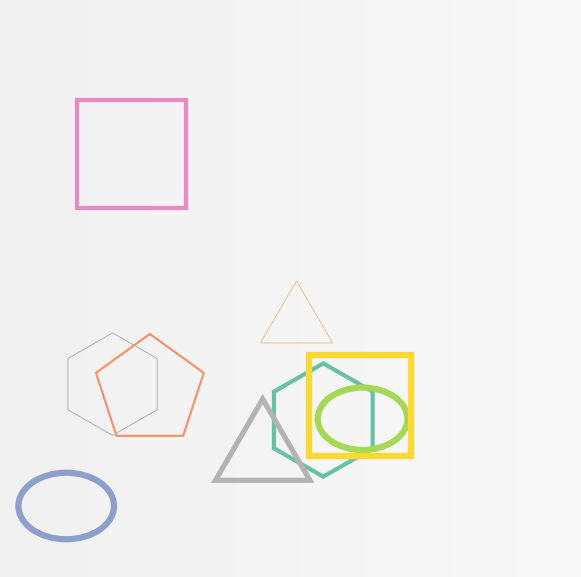[{"shape": "hexagon", "thickness": 2, "radius": 0.49, "center": [0.556, 0.272]}, {"shape": "pentagon", "thickness": 1, "radius": 0.49, "center": [0.258, 0.323]}, {"shape": "oval", "thickness": 3, "radius": 0.41, "center": [0.114, 0.123]}, {"shape": "square", "thickness": 2, "radius": 0.47, "center": [0.227, 0.732]}, {"shape": "oval", "thickness": 3, "radius": 0.39, "center": [0.624, 0.274]}, {"shape": "square", "thickness": 3, "radius": 0.44, "center": [0.619, 0.298]}, {"shape": "triangle", "thickness": 0.5, "radius": 0.36, "center": [0.51, 0.441]}, {"shape": "triangle", "thickness": 2.5, "radius": 0.47, "center": [0.452, 0.214]}, {"shape": "hexagon", "thickness": 0.5, "radius": 0.44, "center": [0.194, 0.334]}]